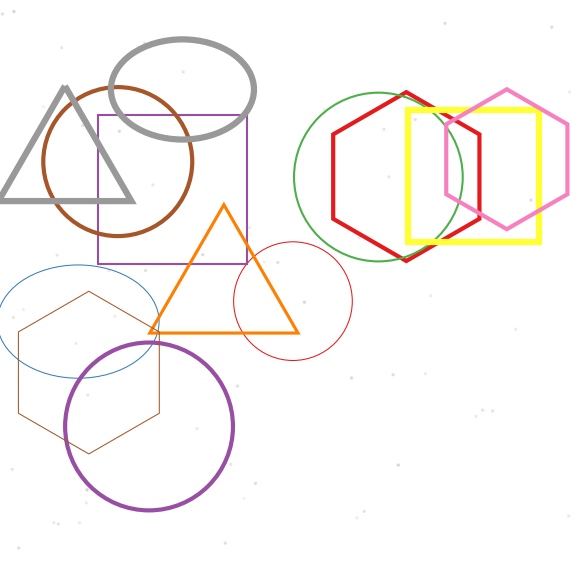[{"shape": "hexagon", "thickness": 2, "radius": 0.73, "center": [0.704, 0.693]}, {"shape": "circle", "thickness": 0.5, "radius": 0.51, "center": [0.507, 0.478]}, {"shape": "oval", "thickness": 0.5, "radius": 0.7, "center": [0.135, 0.442]}, {"shape": "circle", "thickness": 1, "radius": 0.73, "center": [0.655, 0.693]}, {"shape": "circle", "thickness": 2, "radius": 0.73, "center": [0.258, 0.261]}, {"shape": "square", "thickness": 1, "radius": 0.65, "center": [0.298, 0.671]}, {"shape": "triangle", "thickness": 1.5, "radius": 0.74, "center": [0.388, 0.496]}, {"shape": "square", "thickness": 3, "radius": 0.57, "center": [0.82, 0.695]}, {"shape": "circle", "thickness": 2, "radius": 0.64, "center": [0.204, 0.719]}, {"shape": "hexagon", "thickness": 0.5, "radius": 0.7, "center": [0.154, 0.354]}, {"shape": "hexagon", "thickness": 2, "radius": 0.61, "center": [0.878, 0.723]}, {"shape": "triangle", "thickness": 3, "radius": 0.66, "center": [0.112, 0.717]}, {"shape": "oval", "thickness": 3, "radius": 0.62, "center": [0.316, 0.844]}]